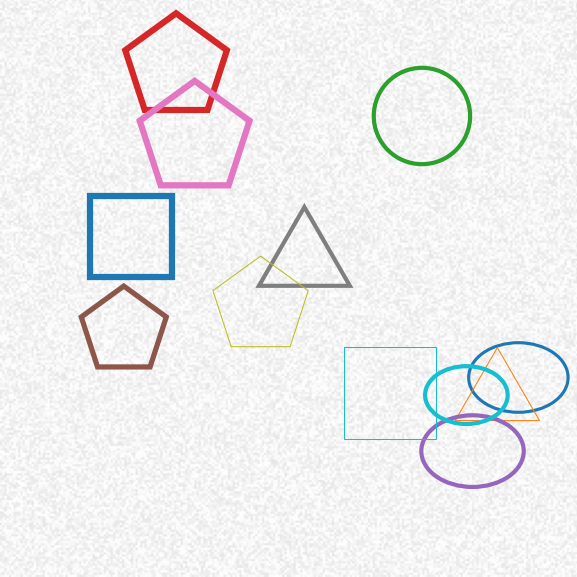[{"shape": "square", "thickness": 3, "radius": 0.35, "center": [0.227, 0.589]}, {"shape": "oval", "thickness": 1.5, "radius": 0.43, "center": [0.898, 0.345]}, {"shape": "triangle", "thickness": 0.5, "radius": 0.42, "center": [0.861, 0.313]}, {"shape": "circle", "thickness": 2, "radius": 0.42, "center": [0.731, 0.798]}, {"shape": "pentagon", "thickness": 3, "radius": 0.46, "center": [0.305, 0.884]}, {"shape": "oval", "thickness": 2, "radius": 0.44, "center": [0.818, 0.218]}, {"shape": "pentagon", "thickness": 2.5, "radius": 0.39, "center": [0.214, 0.426]}, {"shape": "pentagon", "thickness": 3, "radius": 0.5, "center": [0.337, 0.759]}, {"shape": "triangle", "thickness": 2, "radius": 0.45, "center": [0.527, 0.55]}, {"shape": "pentagon", "thickness": 0.5, "radius": 0.43, "center": [0.451, 0.469]}, {"shape": "square", "thickness": 0.5, "radius": 0.4, "center": [0.675, 0.319]}, {"shape": "oval", "thickness": 2, "radius": 0.36, "center": [0.808, 0.315]}]